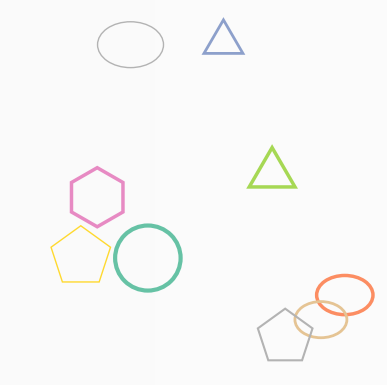[{"shape": "circle", "thickness": 3, "radius": 0.42, "center": [0.382, 0.33]}, {"shape": "oval", "thickness": 2.5, "radius": 0.36, "center": [0.89, 0.234]}, {"shape": "triangle", "thickness": 2, "radius": 0.29, "center": [0.577, 0.89]}, {"shape": "hexagon", "thickness": 2.5, "radius": 0.38, "center": [0.251, 0.488]}, {"shape": "triangle", "thickness": 2.5, "radius": 0.34, "center": [0.702, 0.548]}, {"shape": "pentagon", "thickness": 1, "radius": 0.4, "center": [0.208, 0.333]}, {"shape": "oval", "thickness": 2, "radius": 0.34, "center": [0.828, 0.17]}, {"shape": "pentagon", "thickness": 1.5, "radius": 0.37, "center": [0.736, 0.124]}, {"shape": "oval", "thickness": 1, "radius": 0.43, "center": [0.337, 0.884]}]